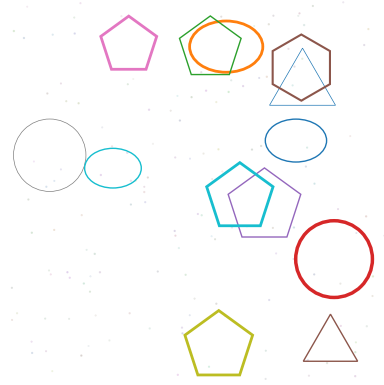[{"shape": "oval", "thickness": 1, "radius": 0.4, "center": [0.769, 0.635]}, {"shape": "triangle", "thickness": 0.5, "radius": 0.49, "center": [0.786, 0.776]}, {"shape": "oval", "thickness": 2, "radius": 0.48, "center": [0.588, 0.879]}, {"shape": "pentagon", "thickness": 1, "radius": 0.42, "center": [0.546, 0.874]}, {"shape": "circle", "thickness": 2.5, "radius": 0.5, "center": [0.868, 0.327]}, {"shape": "pentagon", "thickness": 1, "radius": 0.5, "center": [0.687, 0.465]}, {"shape": "triangle", "thickness": 1, "radius": 0.41, "center": [0.858, 0.102]}, {"shape": "hexagon", "thickness": 1.5, "radius": 0.43, "center": [0.783, 0.824]}, {"shape": "pentagon", "thickness": 2, "radius": 0.38, "center": [0.334, 0.882]}, {"shape": "circle", "thickness": 0.5, "radius": 0.47, "center": [0.129, 0.597]}, {"shape": "pentagon", "thickness": 2, "radius": 0.46, "center": [0.568, 0.101]}, {"shape": "oval", "thickness": 1, "radius": 0.37, "center": [0.293, 0.563]}, {"shape": "pentagon", "thickness": 2, "radius": 0.45, "center": [0.623, 0.487]}]